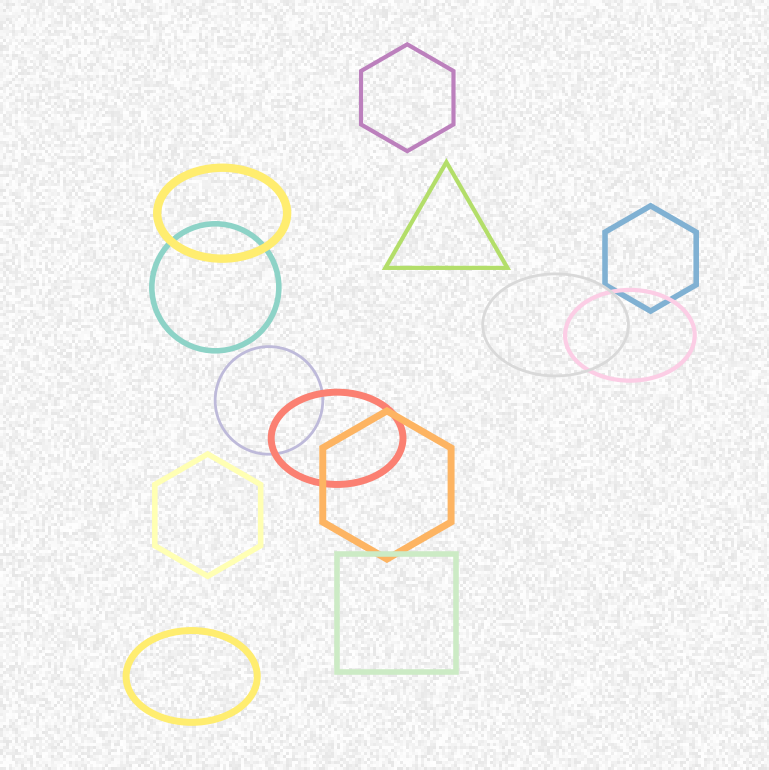[{"shape": "circle", "thickness": 2, "radius": 0.41, "center": [0.28, 0.627]}, {"shape": "hexagon", "thickness": 2, "radius": 0.4, "center": [0.27, 0.331]}, {"shape": "circle", "thickness": 1, "radius": 0.35, "center": [0.349, 0.48]}, {"shape": "oval", "thickness": 2.5, "radius": 0.43, "center": [0.438, 0.431]}, {"shape": "hexagon", "thickness": 2, "radius": 0.34, "center": [0.845, 0.664]}, {"shape": "hexagon", "thickness": 2.5, "radius": 0.48, "center": [0.503, 0.37]}, {"shape": "triangle", "thickness": 1.5, "radius": 0.46, "center": [0.58, 0.698]}, {"shape": "oval", "thickness": 1.5, "radius": 0.42, "center": [0.818, 0.565]}, {"shape": "oval", "thickness": 1, "radius": 0.47, "center": [0.722, 0.578]}, {"shape": "hexagon", "thickness": 1.5, "radius": 0.35, "center": [0.529, 0.873]}, {"shape": "square", "thickness": 2, "radius": 0.39, "center": [0.515, 0.204]}, {"shape": "oval", "thickness": 2.5, "radius": 0.43, "center": [0.249, 0.122]}, {"shape": "oval", "thickness": 3, "radius": 0.42, "center": [0.289, 0.723]}]